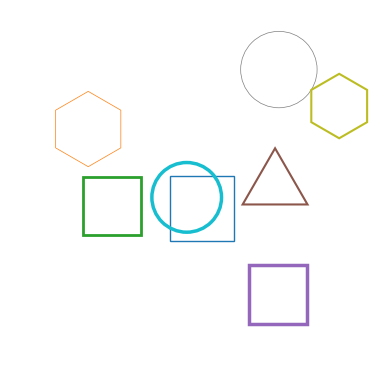[{"shape": "square", "thickness": 1, "radius": 0.42, "center": [0.525, 0.458]}, {"shape": "hexagon", "thickness": 0.5, "radius": 0.49, "center": [0.229, 0.665]}, {"shape": "square", "thickness": 2, "radius": 0.38, "center": [0.292, 0.466]}, {"shape": "square", "thickness": 2.5, "radius": 0.38, "center": [0.722, 0.235]}, {"shape": "triangle", "thickness": 1.5, "radius": 0.49, "center": [0.714, 0.518]}, {"shape": "circle", "thickness": 0.5, "radius": 0.5, "center": [0.724, 0.819]}, {"shape": "hexagon", "thickness": 1.5, "radius": 0.42, "center": [0.881, 0.725]}, {"shape": "circle", "thickness": 2.5, "radius": 0.45, "center": [0.485, 0.487]}]